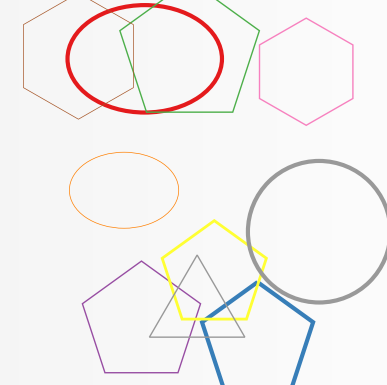[{"shape": "oval", "thickness": 3, "radius": 1.0, "center": [0.374, 0.847]}, {"shape": "pentagon", "thickness": 3, "radius": 0.75, "center": [0.665, 0.117]}, {"shape": "pentagon", "thickness": 1, "radius": 0.95, "center": [0.489, 0.862]}, {"shape": "pentagon", "thickness": 1, "radius": 0.8, "center": [0.365, 0.162]}, {"shape": "oval", "thickness": 0.5, "radius": 0.71, "center": [0.32, 0.506]}, {"shape": "pentagon", "thickness": 2, "radius": 0.71, "center": [0.553, 0.286]}, {"shape": "hexagon", "thickness": 0.5, "radius": 0.82, "center": [0.202, 0.854]}, {"shape": "hexagon", "thickness": 1, "radius": 0.7, "center": [0.79, 0.814]}, {"shape": "circle", "thickness": 3, "radius": 0.92, "center": [0.824, 0.398]}, {"shape": "triangle", "thickness": 1, "radius": 0.71, "center": [0.509, 0.195]}]